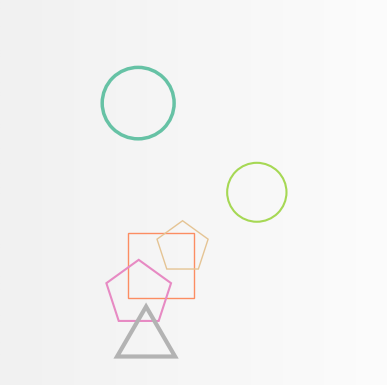[{"shape": "circle", "thickness": 2.5, "radius": 0.46, "center": [0.357, 0.732]}, {"shape": "square", "thickness": 1, "radius": 0.42, "center": [0.416, 0.31]}, {"shape": "pentagon", "thickness": 1.5, "radius": 0.44, "center": [0.358, 0.237]}, {"shape": "circle", "thickness": 1.5, "radius": 0.38, "center": [0.663, 0.501]}, {"shape": "pentagon", "thickness": 1, "radius": 0.35, "center": [0.471, 0.357]}, {"shape": "triangle", "thickness": 3, "radius": 0.43, "center": [0.377, 0.117]}]